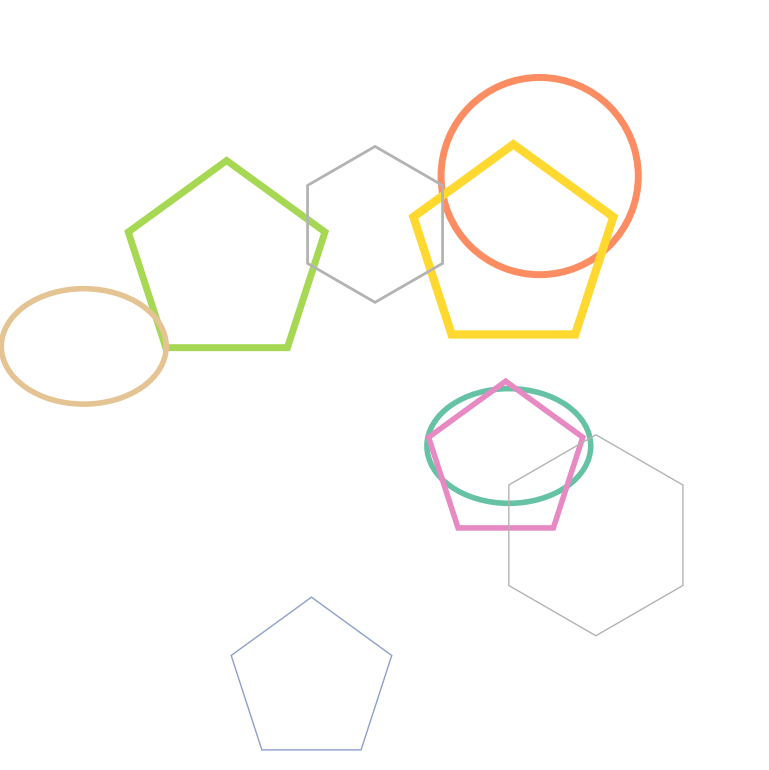[{"shape": "oval", "thickness": 2, "radius": 0.53, "center": [0.661, 0.421]}, {"shape": "circle", "thickness": 2.5, "radius": 0.64, "center": [0.701, 0.771]}, {"shape": "pentagon", "thickness": 0.5, "radius": 0.55, "center": [0.405, 0.115]}, {"shape": "pentagon", "thickness": 2, "radius": 0.53, "center": [0.657, 0.4]}, {"shape": "pentagon", "thickness": 2.5, "radius": 0.67, "center": [0.294, 0.657]}, {"shape": "pentagon", "thickness": 3, "radius": 0.68, "center": [0.667, 0.676]}, {"shape": "oval", "thickness": 2, "radius": 0.54, "center": [0.109, 0.55]}, {"shape": "hexagon", "thickness": 0.5, "radius": 0.65, "center": [0.774, 0.305]}, {"shape": "hexagon", "thickness": 1, "radius": 0.51, "center": [0.487, 0.709]}]